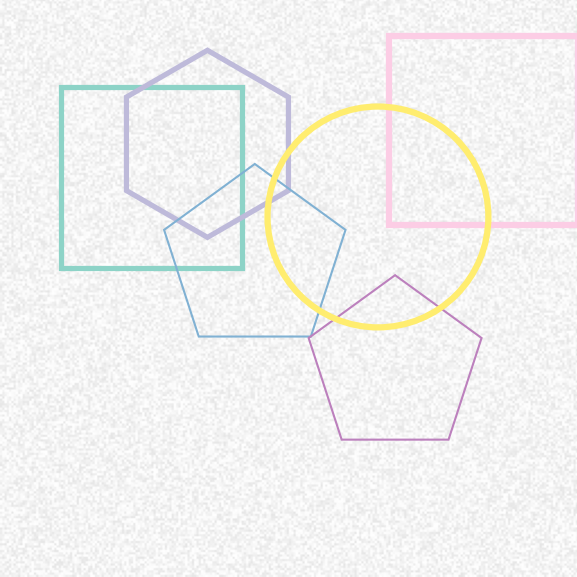[{"shape": "square", "thickness": 2.5, "radius": 0.78, "center": [0.263, 0.692]}, {"shape": "hexagon", "thickness": 2.5, "radius": 0.81, "center": [0.359, 0.75]}, {"shape": "pentagon", "thickness": 1, "radius": 0.83, "center": [0.441, 0.55]}, {"shape": "square", "thickness": 3, "radius": 0.82, "center": [0.837, 0.773]}, {"shape": "pentagon", "thickness": 1, "radius": 0.79, "center": [0.684, 0.365]}, {"shape": "circle", "thickness": 3, "radius": 0.96, "center": [0.654, 0.623]}]